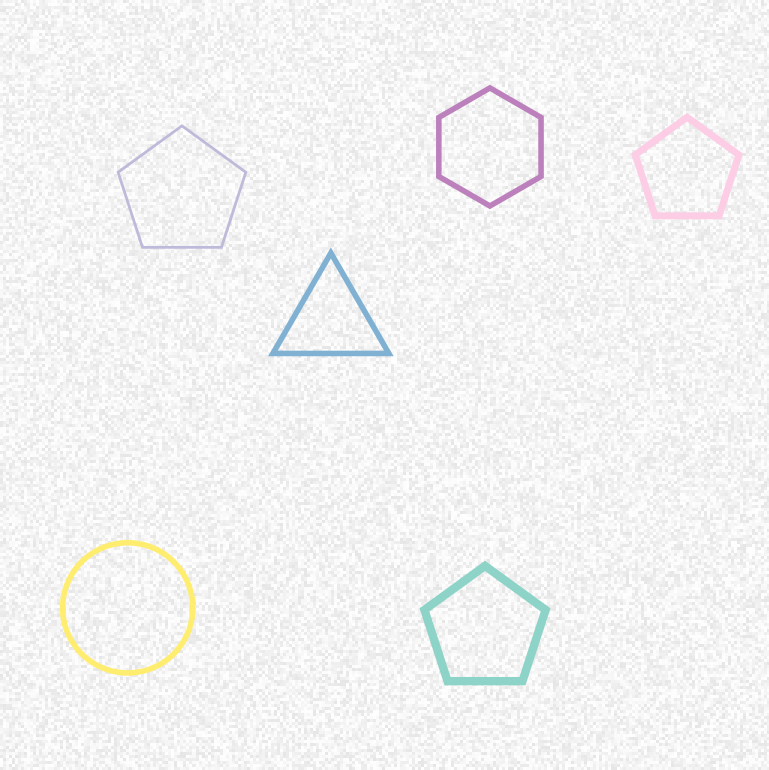[{"shape": "pentagon", "thickness": 3, "radius": 0.41, "center": [0.63, 0.182]}, {"shape": "pentagon", "thickness": 1, "radius": 0.44, "center": [0.236, 0.749]}, {"shape": "triangle", "thickness": 2, "radius": 0.43, "center": [0.43, 0.584]}, {"shape": "pentagon", "thickness": 2.5, "radius": 0.35, "center": [0.892, 0.777]}, {"shape": "hexagon", "thickness": 2, "radius": 0.38, "center": [0.636, 0.809]}, {"shape": "circle", "thickness": 2, "radius": 0.42, "center": [0.166, 0.211]}]